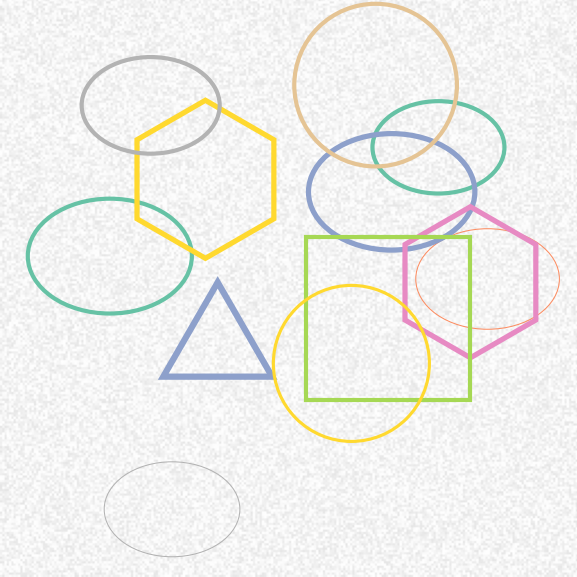[{"shape": "oval", "thickness": 2, "radius": 0.57, "center": [0.759, 0.744]}, {"shape": "oval", "thickness": 2, "radius": 0.71, "center": [0.19, 0.556]}, {"shape": "oval", "thickness": 0.5, "radius": 0.62, "center": [0.844, 0.516]}, {"shape": "triangle", "thickness": 3, "radius": 0.54, "center": [0.377, 0.401]}, {"shape": "oval", "thickness": 2.5, "radius": 0.72, "center": [0.678, 0.667]}, {"shape": "hexagon", "thickness": 2.5, "radius": 0.65, "center": [0.815, 0.51]}, {"shape": "square", "thickness": 2, "radius": 0.71, "center": [0.672, 0.448]}, {"shape": "hexagon", "thickness": 2.5, "radius": 0.68, "center": [0.356, 0.689]}, {"shape": "circle", "thickness": 1.5, "radius": 0.68, "center": [0.608, 0.37]}, {"shape": "circle", "thickness": 2, "radius": 0.7, "center": [0.65, 0.852]}, {"shape": "oval", "thickness": 0.5, "radius": 0.59, "center": [0.298, 0.117]}, {"shape": "oval", "thickness": 2, "radius": 0.6, "center": [0.261, 0.817]}]